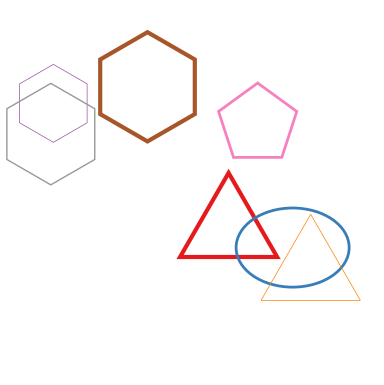[{"shape": "triangle", "thickness": 3, "radius": 0.73, "center": [0.594, 0.405]}, {"shape": "oval", "thickness": 2, "radius": 0.73, "center": [0.76, 0.357]}, {"shape": "hexagon", "thickness": 0.5, "radius": 0.51, "center": [0.139, 0.732]}, {"shape": "triangle", "thickness": 0.5, "radius": 0.74, "center": [0.807, 0.294]}, {"shape": "hexagon", "thickness": 3, "radius": 0.71, "center": [0.383, 0.775]}, {"shape": "pentagon", "thickness": 2, "radius": 0.53, "center": [0.669, 0.678]}, {"shape": "hexagon", "thickness": 1, "radius": 0.66, "center": [0.132, 0.652]}]